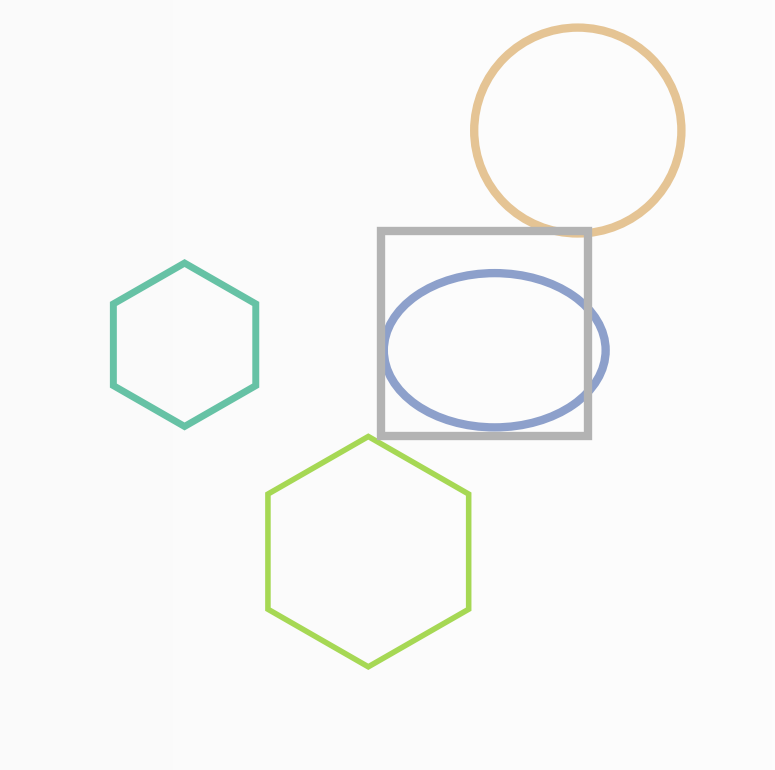[{"shape": "hexagon", "thickness": 2.5, "radius": 0.53, "center": [0.238, 0.552]}, {"shape": "oval", "thickness": 3, "radius": 0.72, "center": [0.638, 0.545]}, {"shape": "hexagon", "thickness": 2, "radius": 0.75, "center": [0.475, 0.284]}, {"shape": "circle", "thickness": 3, "radius": 0.67, "center": [0.746, 0.83]}, {"shape": "square", "thickness": 3, "radius": 0.67, "center": [0.625, 0.567]}]